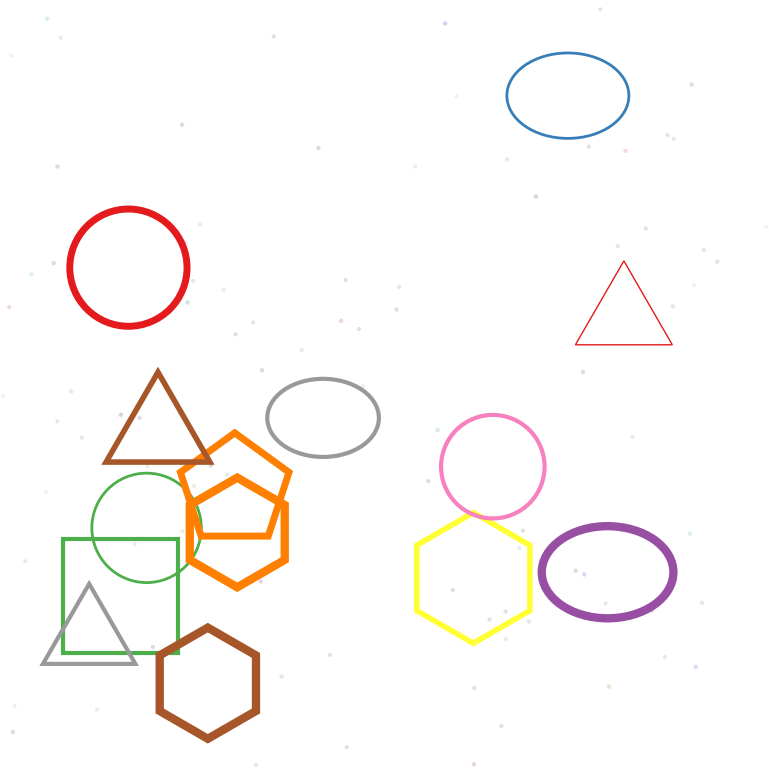[{"shape": "triangle", "thickness": 0.5, "radius": 0.36, "center": [0.81, 0.589]}, {"shape": "circle", "thickness": 2.5, "radius": 0.38, "center": [0.167, 0.652]}, {"shape": "oval", "thickness": 1, "radius": 0.4, "center": [0.737, 0.876]}, {"shape": "circle", "thickness": 1, "radius": 0.36, "center": [0.19, 0.314]}, {"shape": "square", "thickness": 1.5, "radius": 0.37, "center": [0.156, 0.226]}, {"shape": "oval", "thickness": 3, "radius": 0.43, "center": [0.789, 0.257]}, {"shape": "pentagon", "thickness": 2.5, "radius": 0.37, "center": [0.305, 0.364]}, {"shape": "hexagon", "thickness": 3, "radius": 0.36, "center": [0.308, 0.308]}, {"shape": "hexagon", "thickness": 2, "radius": 0.42, "center": [0.615, 0.249]}, {"shape": "hexagon", "thickness": 3, "radius": 0.36, "center": [0.27, 0.113]}, {"shape": "triangle", "thickness": 2, "radius": 0.39, "center": [0.205, 0.439]}, {"shape": "circle", "thickness": 1.5, "radius": 0.34, "center": [0.64, 0.394]}, {"shape": "triangle", "thickness": 1.5, "radius": 0.35, "center": [0.116, 0.172]}, {"shape": "oval", "thickness": 1.5, "radius": 0.36, "center": [0.42, 0.457]}]